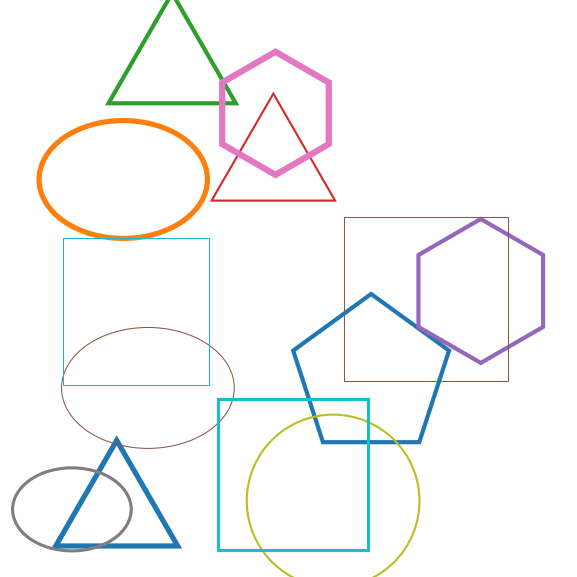[{"shape": "triangle", "thickness": 2.5, "radius": 0.61, "center": [0.202, 0.115]}, {"shape": "pentagon", "thickness": 2, "radius": 0.71, "center": [0.643, 0.348]}, {"shape": "oval", "thickness": 2.5, "radius": 0.73, "center": [0.213, 0.688]}, {"shape": "triangle", "thickness": 2, "radius": 0.64, "center": [0.298, 0.884]}, {"shape": "triangle", "thickness": 1, "radius": 0.62, "center": [0.473, 0.714]}, {"shape": "hexagon", "thickness": 2, "radius": 0.62, "center": [0.833, 0.495]}, {"shape": "oval", "thickness": 0.5, "radius": 0.75, "center": [0.256, 0.327]}, {"shape": "square", "thickness": 0.5, "radius": 0.71, "center": [0.738, 0.482]}, {"shape": "hexagon", "thickness": 3, "radius": 0.53, "center": [0.477, 0.803]}, {"shape": "oval", "thickness": 1.5, "radius": 0.51, "center": [0.125, 0.117]}, {"shape": "circle", "thickness": 1, "radius": 0.75, "center": [0.577, 0.132]}, {"shape": "square", "thickness": 0.5, "radius": 0.63, "center": [0.236, 0.46]}, {"shape": "square", "thickness": 1.5, "radius": 0.65, "center": [0.507, 0.177]}]